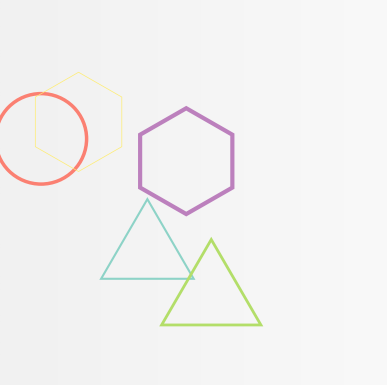[{"shape": "triangle", "thickness": 1.5, "radius": 0.69, "center": [0.38, 0.345]}, {"shape": "circle", "thickness": 2.5, "radius": 0.59, "center": [0.106, 0.639]}, {"shape": "triangle", "thickness": 2, "radius": 0.74, "center": [0.545, 0.23]}, {"shape": "hexagon", "thickness": 3, "radius": 0.69, "center": [0.481, 0.581]}, {"shape": "hexagon", "thickness": 0.5, "radius": 0.64, "center": [0.203, 0.683]}]